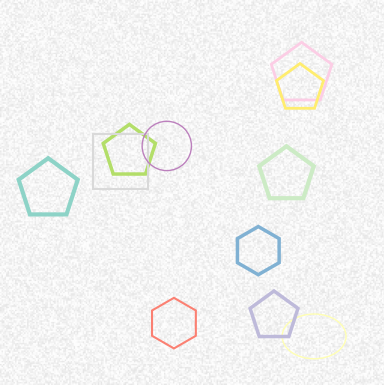[{"shape": "pentagon", "thickness": 3, "radius": 0.4, "center": [0.125, 0.508]}, {"shape": "oval", "thickness": 1, "radius": 0.42, "center": [0.816, 0.126]}, {"shape": "pentagon", "thickness": 2.5, "radius": 0.33, "center": [0.712, 0.179]}, {"shape": "hexagon", "thickness": 1.5, "radius": 0.33, "center": [0.452, 0.161]}, {"shape": "hexagon", "thickness": 2.5, "radius": 0.31, "center": [0.671, 0.349]}, {"shape": "pentagon", "thickness": 2.5, "radius": 0.36, "center": [0.336, 0.606]}, {"shape": "pentagon", "thickness": 2, "radius": 0.41, "center": [0.783, 0.807]}, {"shape": "square", "thickness": 1.5, "radius": 0.36, "center": [0.312, 0.581]}, {"shape": "circle", "thickness": 1, "radius": 0.32, "center": [0.433, 0.621]}, {"shape": "pentagon", "thickness": 3, "radius": 0.37, "center": [0.744, 0.546]}, {"shape": "pentagon", "thickness": 2, "radius": 0.32, "center": [0.779, 0.771]}]